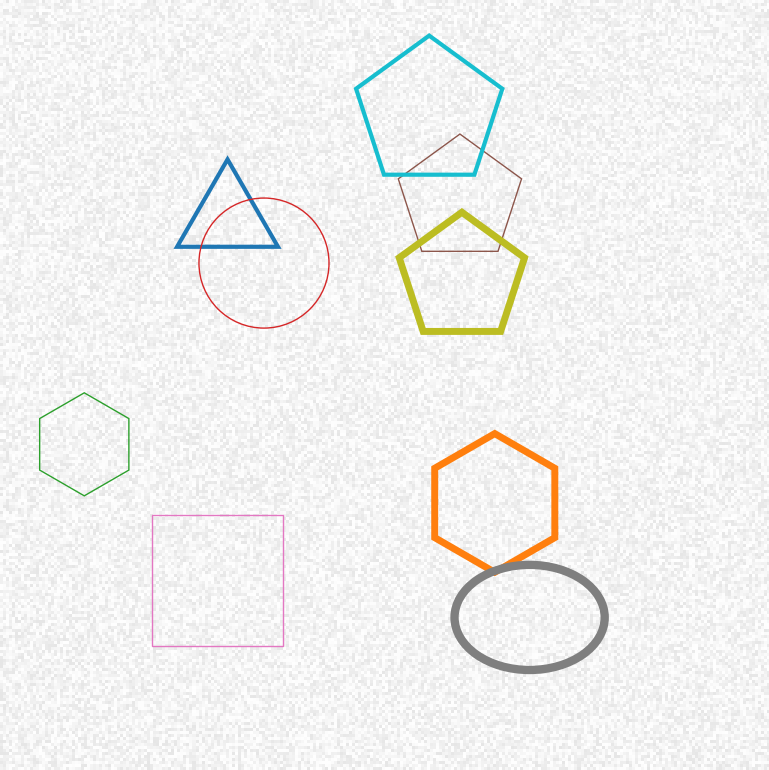[{"shape": "triangle", "thickness": 1.5, "radius": 0.38, "center": [0.296, 0.717]}, {"shape": "hexagon", "thickness": 2.5, "radius": 0.45, "center": [0.643, 0.347]}, {"shape": "hexagon", "thickness": 0.5, "radius": 0.33, "center": [0.109, 0.423]}, {"shape": "circle", "thickness": 0.5, "radius": 0.42, "center": [0.343, 0.658]}, {"shape": "pentagon", "thickness": 0.5, "radius": 0.42, "center": [0.597, 0.742]}, {"shape": "square", "thickness": 0.5, "radius": 0.43, "center": [0.283, 0.246]}, {"shape": "oval", "thickness": 3, "radius": 0.49, "center": [0.688, 0.198]}, {"shape": "pentagon", "thickness": 2.5, "radius": 0.43, "center": [0.6, 0.639]}, {"shape": "pentagon", "thickness": 1.5, "radius": 0.5, "center": [0.557, 0.854]}]